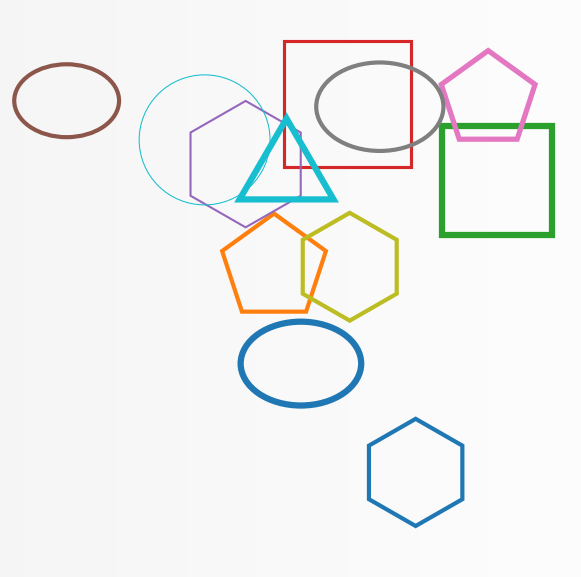[{"shape": "hexagon", "thickness": 2, "radius": 0.46, "center": [0.715, 0.181]}, {"shape": "oval", "thickness": 3, "radius": 0.52, "center": [0.518, 0.37]}, {"shape": "pentagon", "thickness": 2, "radius": 0.47, "center": [0.471, 0.535]}, {"shape": "square", "thickness": 3, "radius": 0.47, "center": [0.855, 0.686]}, {"shape": "square", "thickness": 1.5, "radius": 0.55, "center": [0.598, 0.819]}, {"shape": "hexagon", "thickness": 1, "radius": 0.55, "center": [0.423, 0.715]}, {"shape": "oval", "thickness": 2, "radius": 0.45, "center": [0.115, 0.825]}, {"shape": "pentagon", "thickness": 2.5, "radius": 0.42, "center": [0.84, 0.827]}, {"shape": "oval", "thickness": 2, "radius": 0.55, "center": [0.653, 0.814]}, {"shape": "hexagon", "thickness": 2, "radius": 0.47, "center": [0.602, 0.537]}, {"shape": "triangle", "thickness": 3, "radius": 0.47, "center": [0.493, 0.701]}, {"shape": "circle", "thickness": 0.5, "radius": 0.56, "center": [0.352, 0.757]}]